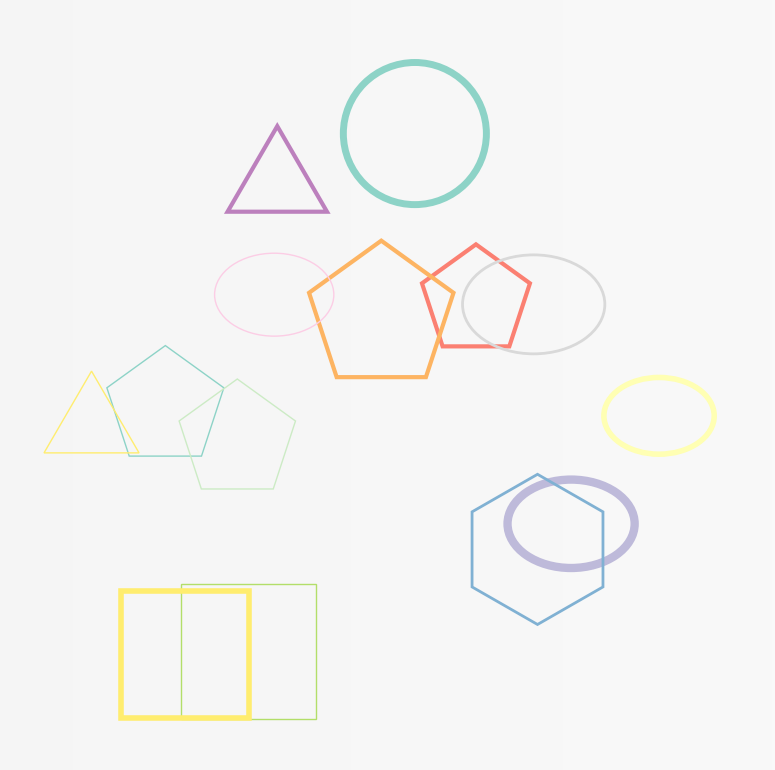[{"shape": "pentagon", "thickness": 0.5, "radius": 0.4, "center": [0.213, 0.472]}, {"shape": "circle", "thickness": 2.5, "radius": 0.46, "center": [0.535, 0.827]}, {"shape": "oval", "thickness": 2, "radius": 0.36, "center": [0.85, 0.46]}, {"shape": "oval", "thickness": 3, "radius": 0.41, "center": [0.737, 0.32]}, {"shape": "pentagon", "thickness": 1.5, "radius": 0.37, "center": [0.614, 0.609]}, {"shape": "hexagon", "thickness": 1, "radius": 0.49, "center": [0.694, 0.287]}, {"shape": "pentagon", "thickness": 1.5, "radius": 0.49, "center": [0.492, 0.589]}, {"shape": "square", "thickness": 0.5, "radius": 0.44, "center": [0.321, 0.154]}, {"shape": "oval", "thickness": 0.5, "radius": 0.38, "center": [0.354, 0.617]}, {"shape": "oval", "thickness": 1, "radius": 0.46, "center": [0.689, 0.605]}, {"shape": "triangle", "thickness": 1.5, "radius": 0.37, "center": [0.358, 0.762]}, {"shape": "pentagon", "thickness": 0.5, "radius": 0.39, "center": [0.306, 0.429]}, {"shape": "triangle", "thickness": 0.5, "radius": 0.35, "center": [0.118, 0.447]}, {"shape": "square", "thickness": 2, "radius": 0.41, "center": [0.239, 0.15]}]